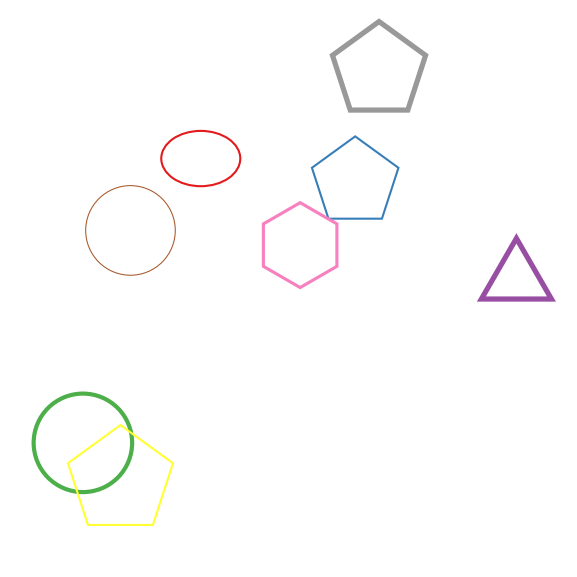[{"shape": "oval", "thickness": 1, "radius": 0.34, "center": [0.348, 0.725]}, {"shape": "pentagon", "thickness": 1, "radius": 0.39, "center": [0.615, 0.684]}, {"shape": "circle", "thickness": 2, "radius": 0.43, "center": [0.144, 0.232]}, {"shape": "triangle", "thickness": 2.5, "radius": 0.35, "center": [0.894, 0.516]}, {"shape": "pentagon", "thickness": 1, "radius": 0.48, "center": [0.209, 0.167]}, {"shape": "circle", "thickness": 0.5, "radius": 0.39, "center": [0.226, 0.6]}, {"shape": "hexagon", "thickness": 1.5, "radius": 0.37, "center": [0.52, 0.575]}, {"shape": "pentagon", "thickness": 2.5, "radius": 0.42, "center": [0.656, 0.877]}]